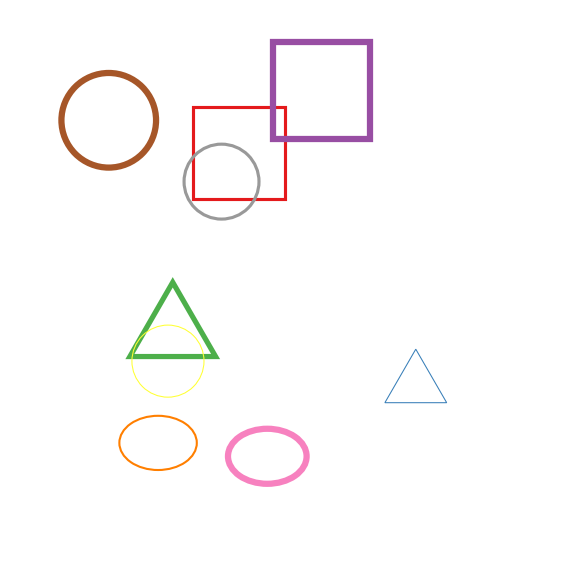[{"shape": "square", "thickness": 1.5, "radius": 0.4, "center": [0.414, 0.735]}, {"shape": "triangle", "thickness": 0.5, "radius": 0.31, "center": [0.72, 0.333]}, {"shape": "triangle", "thickness": 2.5, "radius": 0.43, "center": [0.299, 0.425]}, {"shape": "square", "thickness": 3, "radius": 0.42, "center": [0.557, 0.843]}, {"shape": "oval", "thickness": 1, "radius": 0.34, "center": [0.274, 0.232]}, {"shape": "circle", "thickness": 0.5, "radius": 0.31, "center": [0.291, 0.374]}, {"shape": "circle", "thickness": 3, "radius": 0.41, "center": [0.188, 0.791]}, {"shape": "oval", "thickness": 3, "radius": 0.34, "center": [0.463, 0.209]}, {"shape": "circle", "thickness": 1.5, "radius": 0.32, "center": [0.384, 0.685]}]